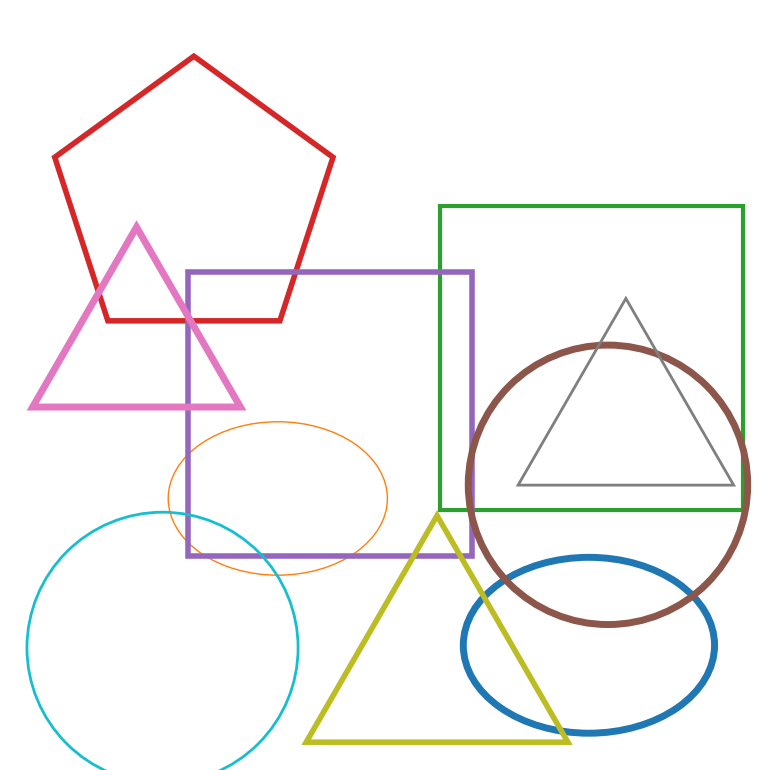[{"shape": "oval", "thickness": 2.5, "radius": 0.82, "center": [0.765, 0.162]}, {"shape": "oval", "thickness": 0.5, "radius": 0.71, "center": [0.361, 0.353]}, {"shape": "square", "thickness": 1.5, "radius": 0.99, "center": [0.768, 0.535]}, {"shape": "pentagon", "thickness": 2, "radius": 0.95, "center": [0.252, 0.737]}, {"shape": "square", "thickness": 2, "radius": 0.92, "center": [0.429, 0.463]}, {"shape": "circle", "thickness": 2.5, "radius": 0.91, "center": [0.79, 0.37]}, {"shape": "triangle", "thickness": 2.5, "radius": 0.78, "center": [0.177, 0.549]}, {"shape": "triangle", "thickness": 1, "radius": 0.81, "center": [0.813, 0.451]}, {"shape": "triangle", "thickness": 2, "radius": 0.98, "center": [0.568, 0.134]}, {"shape": "circle", "thickness": 1, "radius": 0.88, "center": [0.211, 0.159]}]